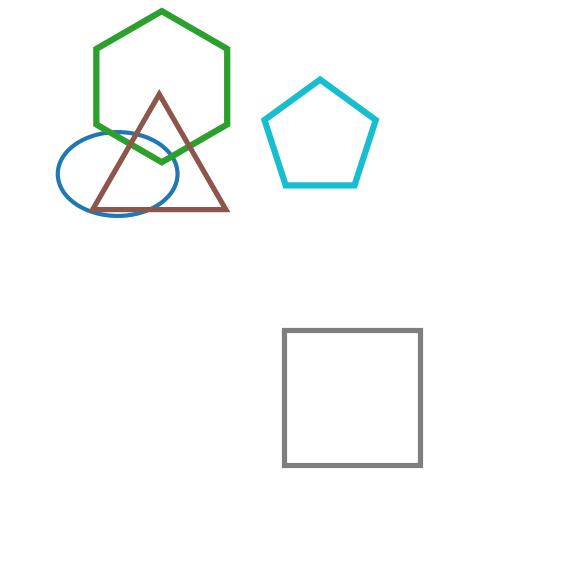[{"shape": "oval", "thickness": 2, "radius": 0.52, "center": [0.204, 0.698]}, {"shape": "hexagon", "thickness": 3, "radius": 0.65, "center": [0.28, 0.849]}, {"shape": "triangle", "thickness": 2.5, "radius": 0.67, "center": [0.276, 0.703]}, {"shape": "square", "thickness": 2.5, "radius": 0.59, "center": [0.609, 0.311]}, {"shape": "pentagon", "thickness": 3, "radius": 0.51, "center": [0.554, 0.76]}]